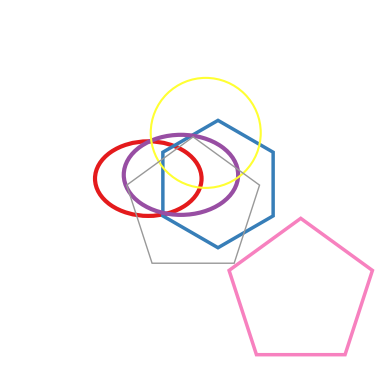[{"shape": "oval", "thickness": 3, "radius": 0.69, "center": [0.385, 0.536]}, {"shape": "hexagon", "thickness": 2.5, "radius": 0.83, "center": [0.566, 0.522]}, {"shape": "oval", "thickness": 3, "radius": 0.74, "center": [0.47, 0.546]}, {"shape": "circle", "thickness": 1.5, "radius": 0.71, "center": [0.534, 0.655]}, {"shape": "pentagon", "thickness": 2.5, "radius": 0.98, "center": [0.781, 0.237]}, {"shape": "pentagon", "thickness": 1, "radius": 0.91, "center": [0.502, 0.463]}]